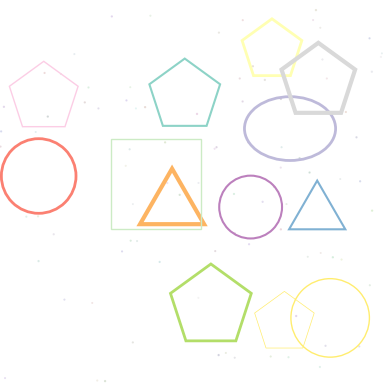[{"shape": "pentagon", "thickness": 1.5, "radius": 0.48, "center": [0.48, 0.751]}, {"shape": "pentagon", "thickness": 2, "radius": 0.41, "center": [0.706, 0.87]}, {"shape": "oval", "thickness": 2, "radius": 0.59, "center": [0.753, 0.666]}, {"shape": "circle", "thickness": 2, "radius": 0.48, "center": [0.1, 0.543]}, {"shape": "triangle", "thickness": 1.5, "radius": 0.42, "center": [0.824, 0.447]}, {"shape": "triangle", "thickness": 3, "radius": 0.48, "center": [0.447, 0.466]}, {"shape": "pentagon", "thickness": 2, "radius": 0.55, "center": [0.548, 0.204]}, {"shape": "pentagon", "thickness": 1, "radius": 0.47, "center": [0.114, 0.747]}, {"shape": "pentagon", "thickness": 3, "radius": 0.5, "center": [0.827, 0.788]}, {"shape": "circle", "thickness": 1.5, "radius": 0.41, "center": [0.651, 0.462]}, {"shape": "square", "thickness": 1, "radius": 0.59, "center": [0.406, 0.521]}, {"shape": "pentagon", "thickness": 0.5, "radius": 0.41, "center": [0.739, 0.162]}, {"shape": "circle", "thickness": 1, "radius": 0.51, "center": [0.858, 0.174]}]